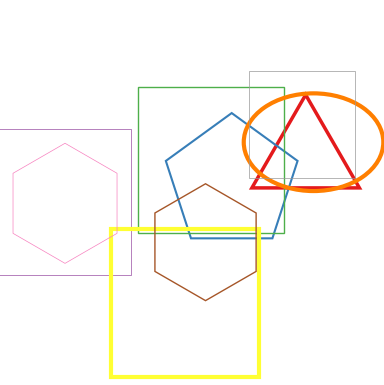[{"shape": "triangle", "thickness": 2.5, "radius": 0.81, "center": [0.794, 0.593]}, {"shape": "pentagon", "thickness": 1.5, "radius": 0.9, "center": [0.602, 0.526]}, {"shape": "square", "thickness": 1, "radius": 0.95, "center": [0.549, 0.584]}, {"shape": "square", "thickness": 0.5, "radius": 0.95, "center": [0.15, 0.476]}, {"shape": "oval", "thickness": 3, "radius": 0.91, "center": [0.814, 0.631]}, {"shape": "square", "thickness": 3, "radius": 0.96, "center": [0.481, 0.213]}, {"shape": "hexagon", "thickness": 1, "radius": 0.76, "center": [0.534, 0.371]}, {"shape": "hexagon", "thickness": 0.5, "radius": 0.78, "center": [0.169, 0.472]}, {"shape": "square", "thickness": 0.5, "radius": 0.69, "center": [0.785, 0.677]}]